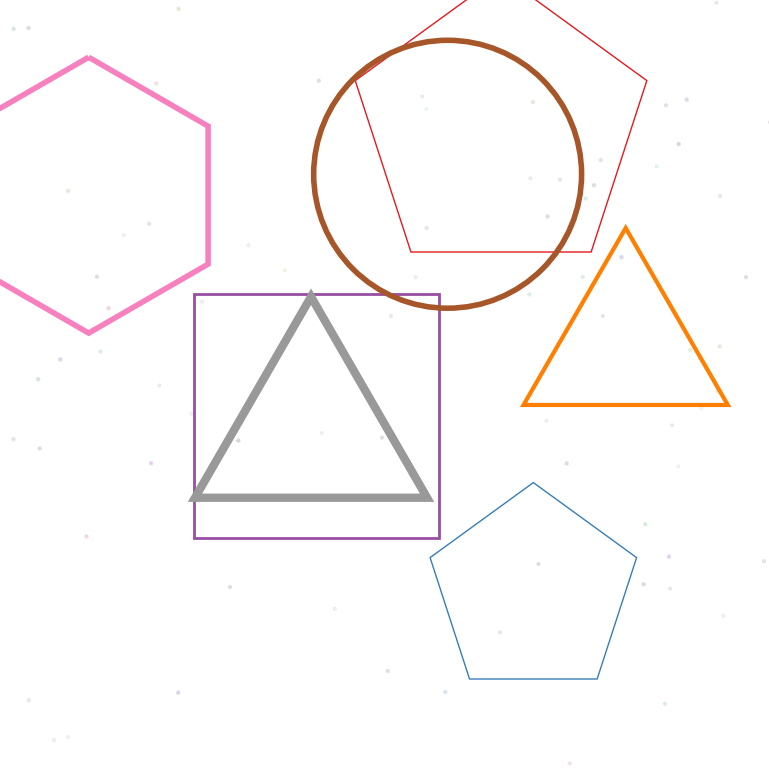[{"shape": "pentagon", "thickness": 0.5, "radius": 1.0, "center": [0.651, 0.834]}, {"shape": "pentagon", "thickness": 0.5, "radius": 0.7, "center": [0.693, 0.232]}, {"shape": "square", "thickness": 1, "radius": 0.79, "center": [0.411, 0.46]}, {"shape": "triangle", "thickness": 1.5, "radius": 0.77, "center": [0.813, 0.551]}, {"shape": "circle", "thickness": 2, "radius": 0.87, "center": [0.581, 0.774]}, {"shape": "hexagon", "thickness": 2, "radius": 0.9, "center": [0.115, 0.747]}, {"shape": "triangle", "thickness": 3, "radius": 0.87, "center": [0.404, 0.441]}]